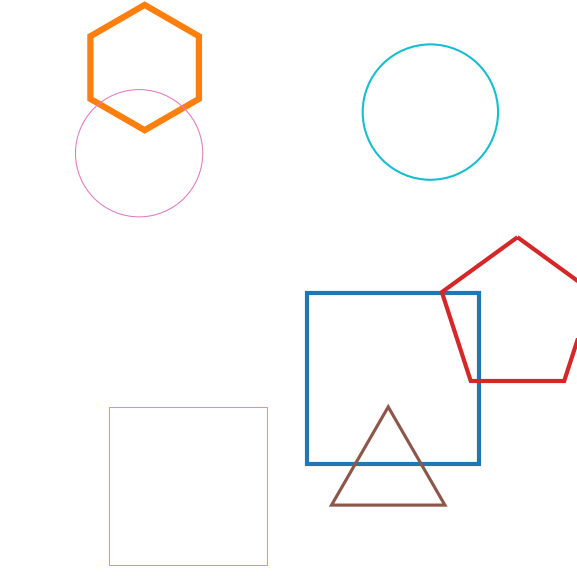[{"shape": "square", "thickness": 2, "radius": 0.74, "center": [0.68, 0.344]}, {"shape": "hexagon", "thickness": 3, "radius": 0.54, "center": [0.251, 0.882]}, {"shape": "pentagon", "thickness": 2, "radius": 0.69, "center": [0.896, 0.451]}, {"shape": "triangle", "thickness": 1.5, "radius": 0.57, "center": [0.672, 0.181]}, {"shape": "circle", "thickness": 0.5, "radius": 0.55, "center": [0.241, 0.734]}, {"shape": "square", "thickness": 0.5, "radius": 0.68, "center": [0.325, 0.157]}, {"shape": "circle", "thickness": 1, "radius": 0.59, "center": [0.745, 0.805]}]